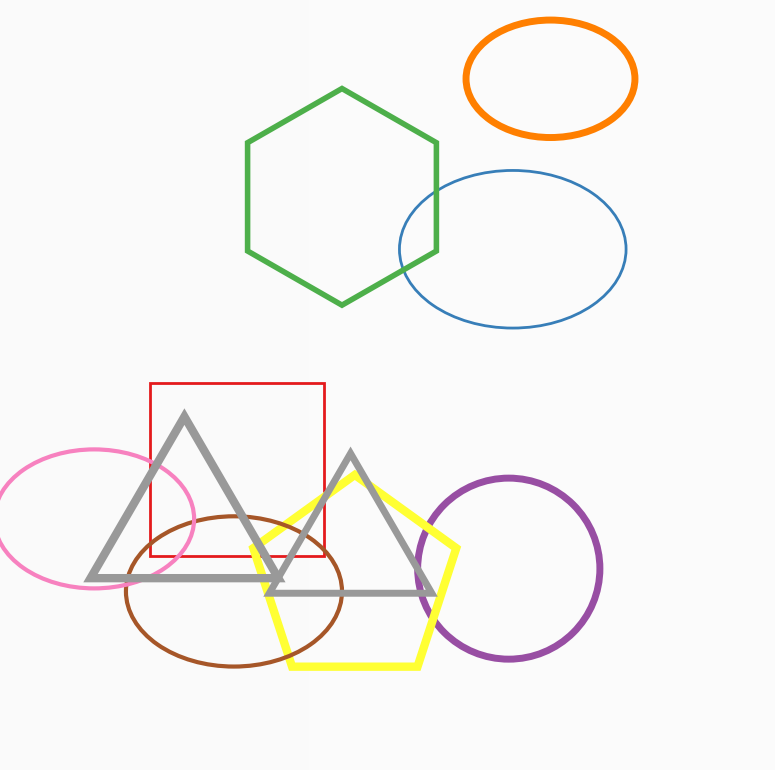[{"shape": "square", "thickness": 1, "radius": 0.56, "center": [0.306, 0.39]}, {"shape": "oval", "thickness": 1, "radius": 0.73, "center": [0.662, 0.676]}, {"shape": "hexagon", "thickness": 2, "radius": 0.7, "center": [0.441, 0.744]}, {"shape": "circle", "thickness": 2.5, "radius": 0.59, "center": [0.656, 0.262]}, {"shape": "oval", "thickness": 2.5, "radius": 0.54, "center": [0.71, 0.898]}, {"shape": "pentagon", "thickness": 3, "radius": 0.69, "center": [0.458, 0.246]}, {"shape": "oval", "thickness": 1.5, "radius": 0.7, "center": [0.302, 0.232]}, {"shape": "oval", "thickness": 1.5, "radius": 0.64, "center": [0.122, 0.326]}, {"shape": "triangle", "thickness": 3, "radius": 0.7, "center": [0.238, 0.319]}, {"shape": "triangle", "thickness": 2.5, "radius": 0.61, "center": [0.452, 0.29]}]